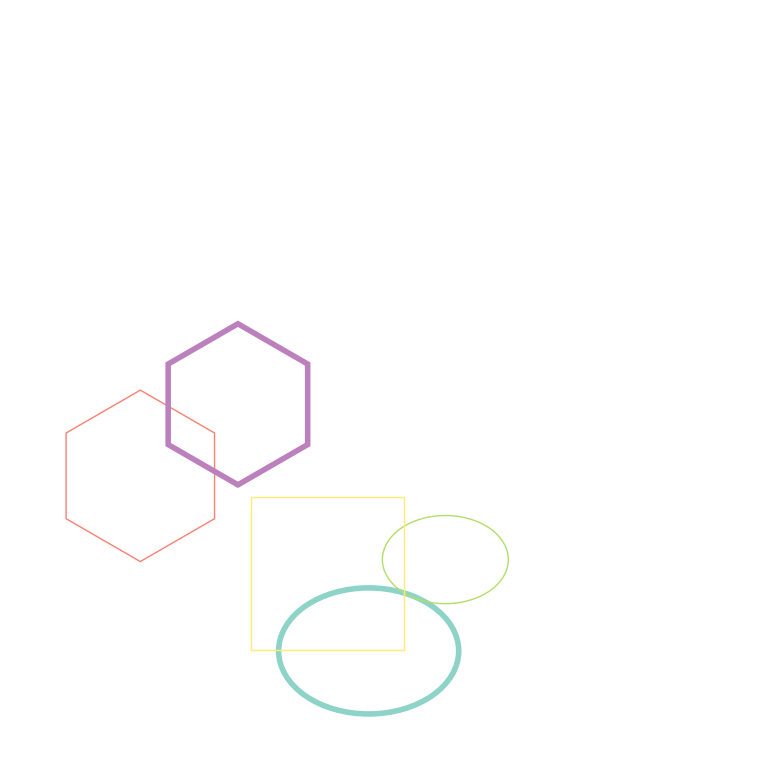[{"shape": "oval", "thickness": 2, "radius": 0.58, "center": [0.479, 0.155]}, {"shape": "hexagon", "thickness": 0.5, "radius": 0.56, "center": [0.182, 0.382]}, {"shape": "oval", "thickness": 0.5, "radius": 0.41, "center": [0.578, 0.273]}, {"shape": "hexagon", "thickness": 2, "radius": 0.52, "center": [0.309, 0.475]}, {"shape": "square", "thickness": 0.5, "radius": 0.5, "center": [0.426, 0.255]}]